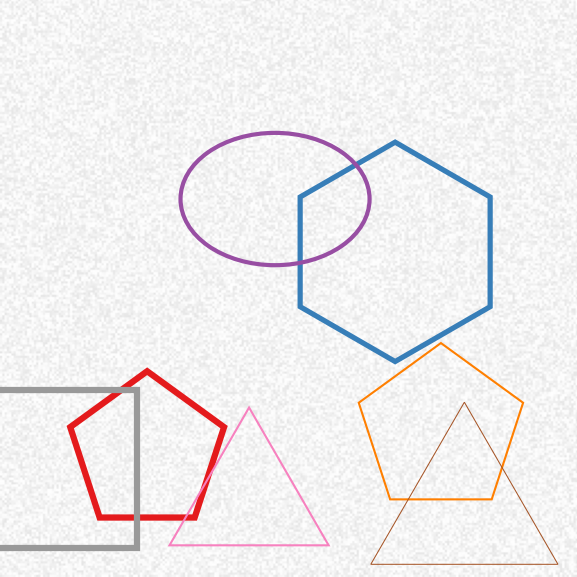[{"shape": "pentagon", "thickness": 3, "radius": 0.7, "center": [0.255, 0.216]}, {"shape": "hexagon", "thickness": 2.5, "radius": 0.95, "center": [0.684, 0.563]}, {"shape": "oval", "thickness": 2, "radius": 0.82, "center": [0.476, 0.654]}, {"shape": "pentagon", "thickness": 1, "radius": 0.75, "center": [0.764, 0.255]}, {"shape": "triangle", "thickness": 0.5, "radius": 0.94, "center": [0.804, 0.116]}, {"shape": "triangle", "thickness": 1, "radius": 0.8, "center": [0.431, 0.134]}, {"shape": "square", "thickness": 3, "radius": 0.68, "center": [0.101, 0.187]}]